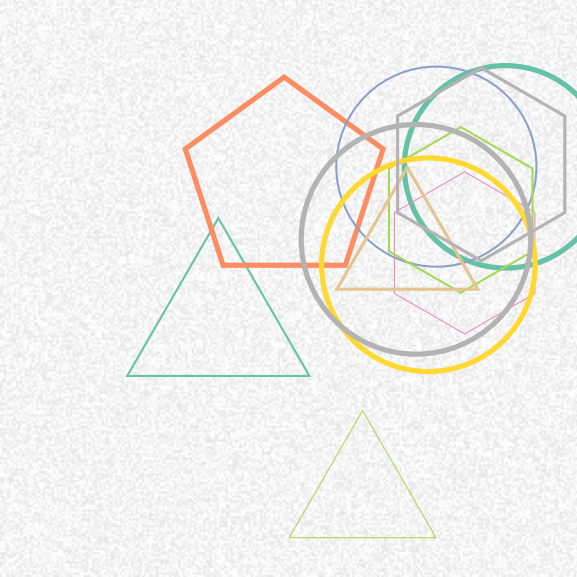[{"shape": "triangle", "thickness": 1, "radius": 0.91, "center": [0.378, 0.439]}, {"shape": "circle", "thickness": 2.5, "radius": 0.88, "center": [0.875, 0.71]}, {"shape": "pentagon", "thickness": 2.5, "radius": 0.9, "center": [0.492, 0.685]}, {"shape": "circle", "thickness": 1, "radius": 0.87, "center": [0.756, 0.711]}, {"shape": "hexagon", "thickness": 0.5, "radius": 0.7, "center": [0.805, 0.561]}, {"shape": "triangle", "thickness": 0.5, "radius": 0.73, "center": [0.628, 0.141]}, {"shape": "hexagon", "thickness": 1, "radius": 0.72, "center": [0.798, 0.636]}, {"shape": "circle", "thickness": 2.5, "radius": 0.92, "center": [0.742, 0.541]}, {"shape": "triangle", "thickness": 1.5, "radius": 0.7, "center": [0.705, 0.569]}, {"shape": "hexagon", "thickness": 1.5, "radius": 0.84, "center": [0.833, 0.715]}, {"shape": "circle", "thickness": 2.5, "radius": 0.99, "center": [0.72, 0.585]}]